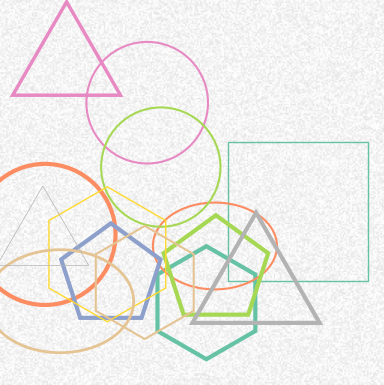[{"shape": "square", "thickness": 1, "radius": 0.9, "center": [0.774, 0.451]}, {"shape": "hexagon", "thickness": 3, "radius": 0.73, "center": [0.536, 0.214]}, {"shape": "oval", "thickness": 1.5, "radius": 0.81, "center": [0.558, 0.361]}, {"shape": "circle", "thickness": 3, "radius": 0.92, "center": [0.117, 0.391]}, {"shape": "pentagon", "thickness": 3, "radius": 0.68, "center": [0.288, 0.284]}, {"shape": "triangle", "thickness": 2.5, "radius": 0.81, "center": [0.173, 0.833]}, {"shape": "circle", "thickness": 1.5, "radius": 0.79, "center": [0.382, 0.733]}, {"shape": "circle", "thickness": 1.5, "radius": 0.77, "center": [0.418, 0.566]}, {"shape": "pentagon", "thickness": 3, "radius": 0.71, "center": [0.561, 0.298]}, {"shape": "hexagon", "thickness": 1, "radius": 0.88, "center": [0.279, 0.34]}, {"shape": "oval", "thickness": 2, "radius": 0.96, "center": [0.156, 0.218]}, {"shape": "hexagon", "thickness": 1.5, "radius": 0.73, "center": [0.376, 0.266]}, {"shape": "triangle", "thickness": 3, "radius": 0.95, "center": [0.665, 0.257]}, {"shape": "triangle", "thickness": 0.5, "radius": 0.69, "center": [0.111, 0.379]}]